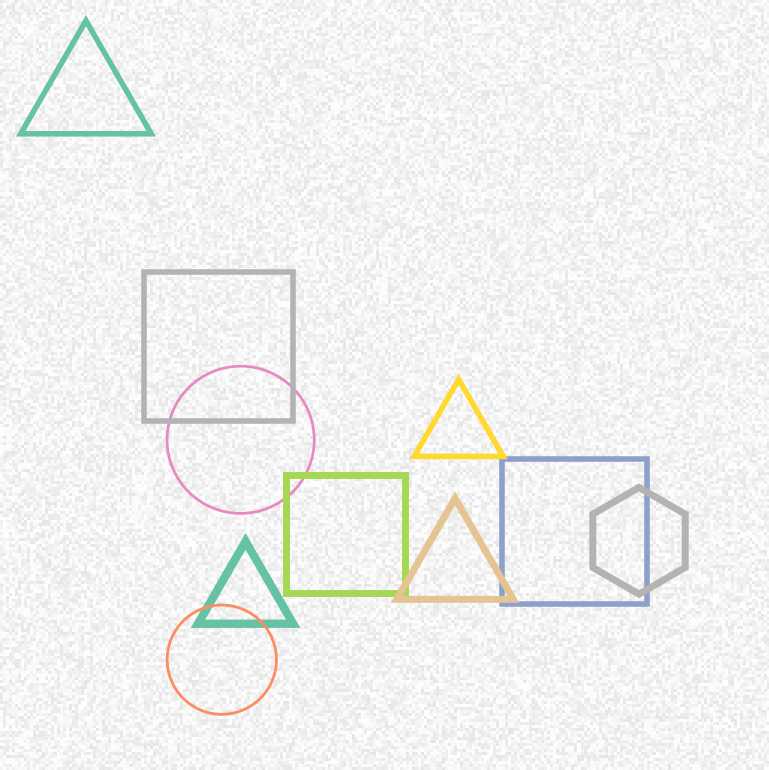[{"shape": "triangle", "thickness": 3, "radius": 0.36, "center": [0.319, 0.226]}, {"shape": "triangle", "thickness": 2, "radius": 0.49, "center": [0.112, 0.875]}, {"shape": "circle", "thickness": 1, "radius": 0.35, "center": [0.288, 0.143]}, {"shape": "square", "thickness": 2, "radius": 0.47, "center": [0.746, 0.31]}, {"shape": "circle", "thickness": 1, "radius": 0.48, "center": [0.313, 0.429]}, {"shape": "square", "thickness": 2.5, "radius": 0.38, "center": [0.449, 0.307]}, {"shape": "triangle", "thickness": 2, "radius": 0.33, "center": [0.596, 0.441]}, {"shape": "triangle", "thickness": 2.5, "radius": 0.44, "center": [0.591, 0.265]}, {"shape": "hexagon", "thickness": 2.5, "radius": 0.35, "center": [0.83, 0.298]}, {"shape": "square", "thickness": 2, "radius": 0.48, "center": [0.283, 0.551]}]